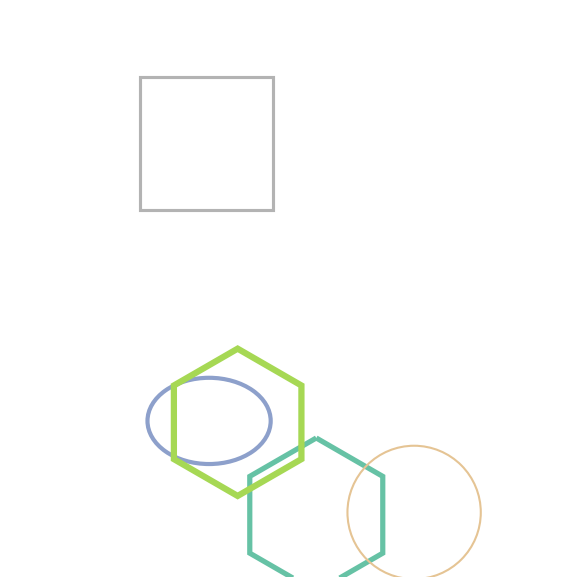[{"shape": "hexagon", "thickness": 2.5, "radius": 0.66, "center": [0.548, 0.108]}, {"shape": "oval", "thickness": 2, "radius": 0.53, "center": [0.362, 0.27]}, {"shape": "hexagon", "thickness": 3, "radius": 0.64, "center": [0.412, 0.268]}, {"shape": "circle", "thickness": 1, "radius": 0.58, "center": [0.717, 0.112]}, {"shape": "square", "thickness": 1.5, "radius": 0.58, "center": [0.358, 0.75]}]